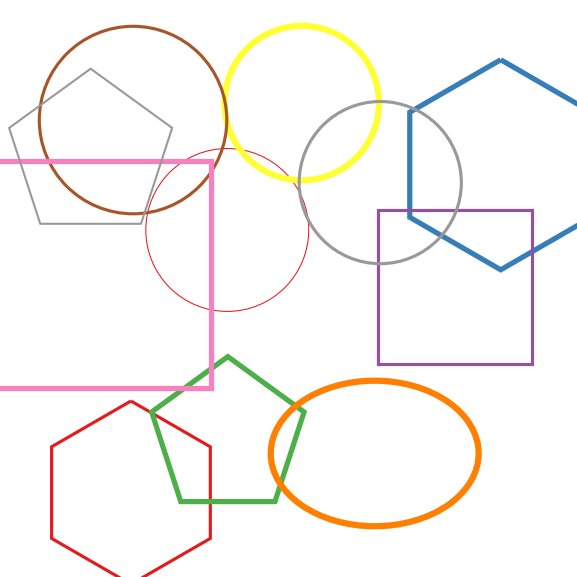[{"shape": "circle", "thickness": 0.5, "radius": 0.71, "center": [0.394, 0.601]}, {"shape": "hexagon", "thickness": 1.5, "radius": 0.79, "center": [0.227, 0.146]}, {"shape": "hexagon", "thickness": 2.5, "radius": 0.91, "center": [0.867, 0.714]}, {"shape": "pentagon", "thickness": 2.5, "radius": 0.69, "center": [0.395, 0.243]}, {"shape": "square", "thickness": 1.5, "radius": 0.67, "center": [0.788, 0.502]}, {"shape": "oval", "thickness": 3, "radius": 0.9, "center": [0.649, 0.214]}, {"shape": "circle", "thickness": 3, "radius": 0.67, "center": [0.523, 0.821]}, {"shape": "circle", "thickness": 1.5, "radius": 0.81, "center": [0.23, 0.791]}, {"shape": "square", "thickness": 2.5, "radius": 0.98, "center": [0.169, 0.523]}, {"shape": "circle", "thickness": 1.5, "radius": 0.7, "center": [0.658, 0.683]}, {"shape": "pentagon", "thickness": 1, "radius": 0.74, "center": [0.157, 0.732]}]